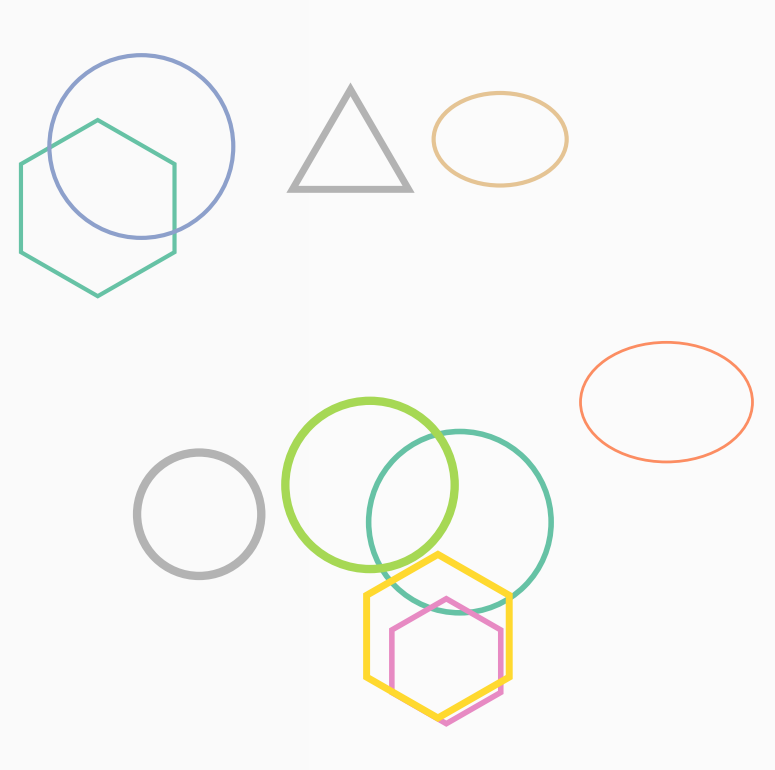[{"shape": "hexagon", "thickness": 1.5, "radius": 0.57, "center": [0.126, 0.73]}, {"shape": "circle", "thickness": 2, "radius": 0.59, "center": [0.593, 0.322]}, {"shape": "oval", "thickness": 1, "radius": 0.55, "center": [0.86, 0.478]}, {"shape": "circle", "thickness": 1.5, "radius": 0.59, "center": [0.182, 0.81]}, {"shape": "hexagon", "thickness": 2, "radius": 0.41, "center": [0.576, 0.141]}, {"shape": "circle", "thickness": 3, "radius": 0.55, "center": [0.477, 0.37]}, {"shape": "hexagon", "thickness": 2.5, "radius": 0.53, "center": [0.565, 0.174]}, {"shape": "oval", "thickness": 1.5, "radius": 0.43, "center": [0.645, 0.819]}, {"shape": "circle", "thickness": 3, "radius": 0.4, "center": [0.257, 0.332]}, {"shape": "triangle", "thickness": 2.5, "radius": 0.43, "center": [0.452, 0.797]}]